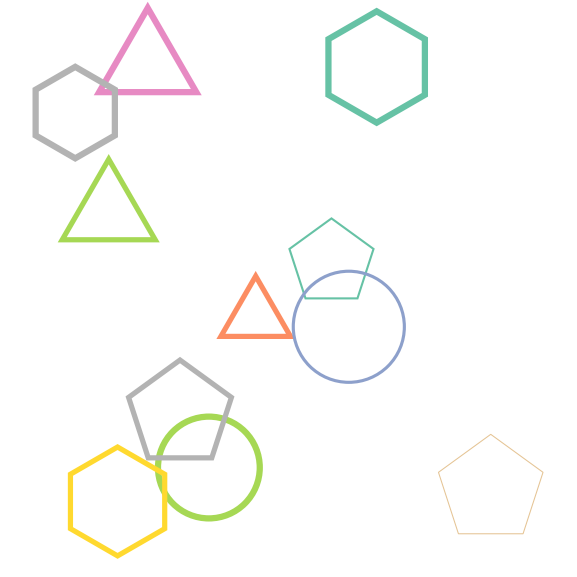[{"shape": "pentagon", "thickness": 1, "radius": 0.38, "center": [0.574, 0.544]}, {"shape": "hexagon", "thickness": 3, "radius": 0.48, "center": [0.652, 0.883]}, {"shape": "triangle", "thickness": 2.5, "radius": 0.35, "center": [0.443, 0.451]}, {"shape": "circle", "thickness": 1.5, "radius": 0.48, "center": [0.604, 0.433]}, {"shape": "triangle", "thickness": 3, "radius": 0.49, "center": [0.256, 0.888]}, {"shape": "triangle", "thickness": 2.5, "radius": 0.46, "center": [0.188, 0.63]}, {"shape": "circle", "thickness": 3, "radius": 0.44, "center": [0.362, 0.19]}, {"shape": "hexagon", "thickness": 2.5, "radius": 0.47, "center": [0.204, 0.131]}, {"shape": "pentagon", "thickness": 0.5, "radius": 0.48, "center": [0.85, 0.152]}, {"shape": "pentagon", "thickness": 2.5, "radius": 0.47, "center": [0.312, 0.282]}, {"shape": "hexagon", "thickness": 3, "radius": 0.4, "center": [0.13, 0.804]}]